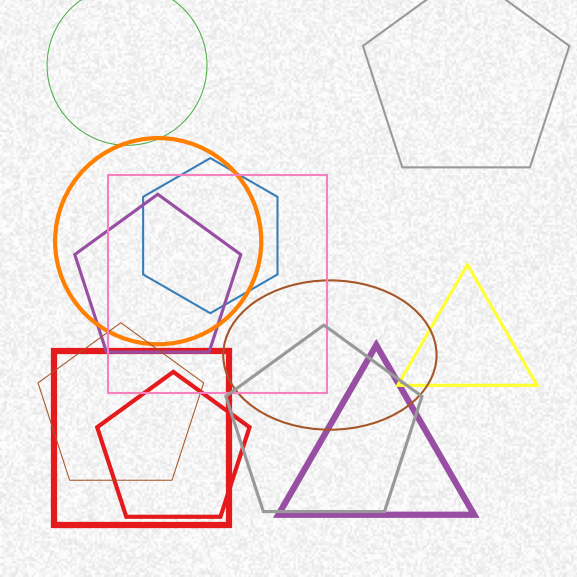[{"shape": "square", "thickness": 3, "radius": 0.76, "center": [0.245, 0.241]}, {"shape": "pentagon", "thickness": 2, "radius": 0.69, "center": [0.3, 0.216]}, {"shape": "hexagon", "thickness": 1, "radius": 0.67, "center": [0.364, 0.591]}, {"shape": "circle", "thickness": 0.5, "radius": 0.69, "center": [0.22, 0.886]}, {"shape": "triangle", "thickness": 3, "radius": 0.98, "center": [0.652, 0.206]}, {"shape": "pentagon", "thickness": 1.5, "radius": 0.76, "center": [0.273, 0.512]}, {"shape": "circle", "thickness": 2, "radius": 0.89, "center": [0.274, 0.582]}, {"shape": "triangle", "thickness": 1.5, "radius": 0.7, "center": [0.809, 0.402]}, {"shape": "oval", "thickness": 1, "radius": 0.92, "center": [0.571, 0.384]}, {"shape": "pentagon", "thickness": 0.5, "radius": 0.75, "center": [0.209, 0.29]}, {"shape": "square", "thickness": 1, "radius": 0.94, "center": [0.377, 0.507]}, {"shape": "pentagon", "thickness": 1, "radius": 0.94, "center": [0.807, 0.861]}, {"shape": "pentagon", "thickness": 1.5, "radius": 0.89, "center": [0.561, 0.258]}]